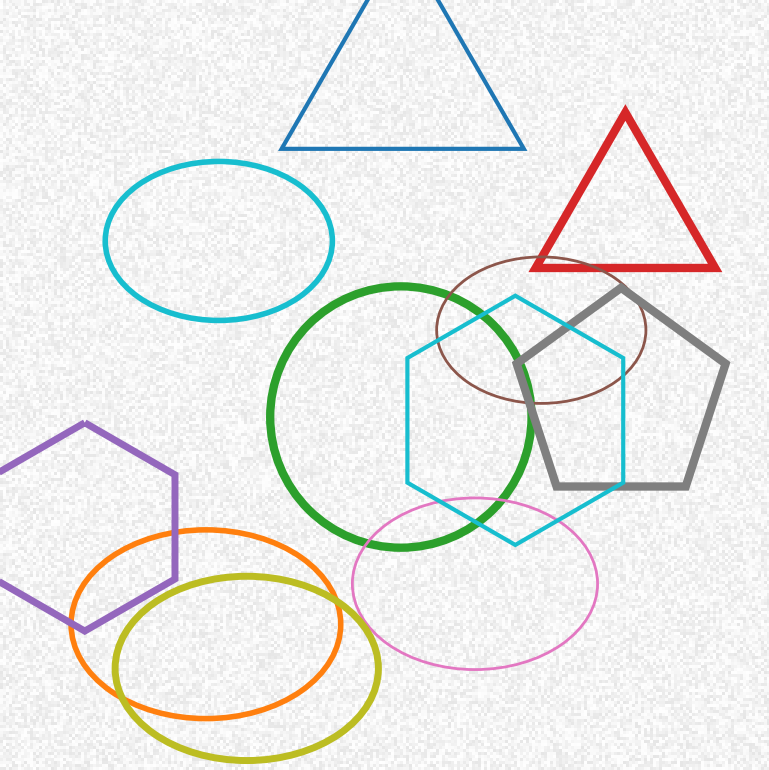[{"shape": "triangle", "thickness": 1.5, "radius": 0.91, "center": [0.523, 0.898]}, {"shape": "oval", "thickness": 2, "radius": 0.88, "center": [0.267, 0.189]}, {"shape": "circle", "thickness": 3, "radius": 0.85, "center": [0.521, 0.458]}, {"shape": "triangle", "thickness": 3, "radius": 0.67, "center": [0.812, 0.719]}, {"shape": "hexagon", "thickness": 2.5, "radius": 0.68, "center": [0.11, 0.316]}, {"shape": "oval", "thickness": 1, "radius": 0.68, "center": [0.703, 0.571]}, {"shape": "oval", "thickness": 1, "radius": 0.8, "center": [0.617, 0.242]}, {"shape": "pentagon", "thickness": 3, "radius": 0.71, "center": [0.807, 0.484]}, {"shape": "oval", "thickness": 2.5, "radius": 0.85, "center": [0.32, 0.132]}, {"shape": "hexagon", "thickness": 1.5, "radius": 0.81, "center": [0.669, 0.454]}, {"shape": "oval", "thickness": 2, "radius": 0.74, "center": [0.284, 0.687]}]